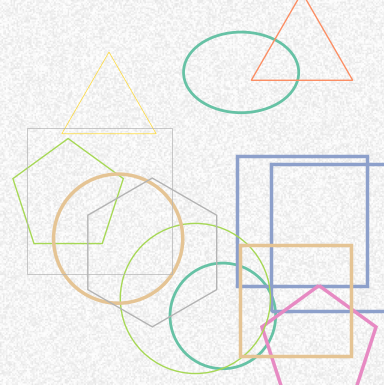[{"shape": "oval", "thickness": 2, "radius": 0.75, "center": [0.626, 0.812]}, {"shape": "circle", "thickness": 2, "radius": 0.69, "center": [0.579, 0.179]}, {"shape": "triangle", "thickness": 1, "radius": 0.76, "center": [0.784, 0.867]}, {"shape": "square", "thickness": 2.5, "radius": 0.96, "center": [0.894, 0.384]}, {"shape": "square", "thickness": 2.5, "radius": 0.84, "center": [0.785, 0.425]}, {"shape": "pentagon", "thickness": 2.5, "radius": 0.78, "center": [0.829, 0.103]}, {"shape": "pentagon", "thickness": 1, "radius": 0.75, "center": [0.177, 0.489]}, {"shape": "circle", "thickness": 1, "radius": 0.97, "center": [0.507, 0.225]}, {"shape": "triangle", "thickness": 0.5, "radius": 0.71, "center": [0.283, 0.723]}, {"shape": "square", "thickness": 2.5, "radius": 0.72, "center": [0.767, 0.219]}, {"shape": "circle", "thickness": 2.5, "radius": 0.84, "center": [0.307, 0.38]}, {"shape": "hexagon", "thickness": 1, "radius": 0.97, "center": [0.395, 0.344]}, {"shape": "square", "thickness": 0.5, "radius": 0.94, "center": [0.259, 0.478]}]